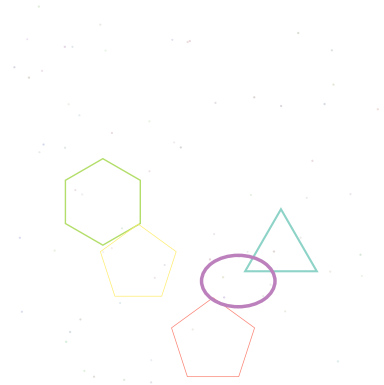[{"shape": "triangle", "thickness": 1.5, "radius": 0.54, "center": [0.73, 0.349]}, {"shape": "pentagon", "thickness": 0.5, "radius": 0.57, "center": [0.553, 0.113]}, {"shape": "hexagon", "thickness": 1, "radius": 0.56, "center": [0.267, 0.476]}, {"shape": "oval", "thickness": 2.5, "radius": 0.48, "center": [0.619, 0.27]}, {"shape": "pentagon", "thickness": 0.5, "radius": 0.52, "center": [0.359, 0.314]}]